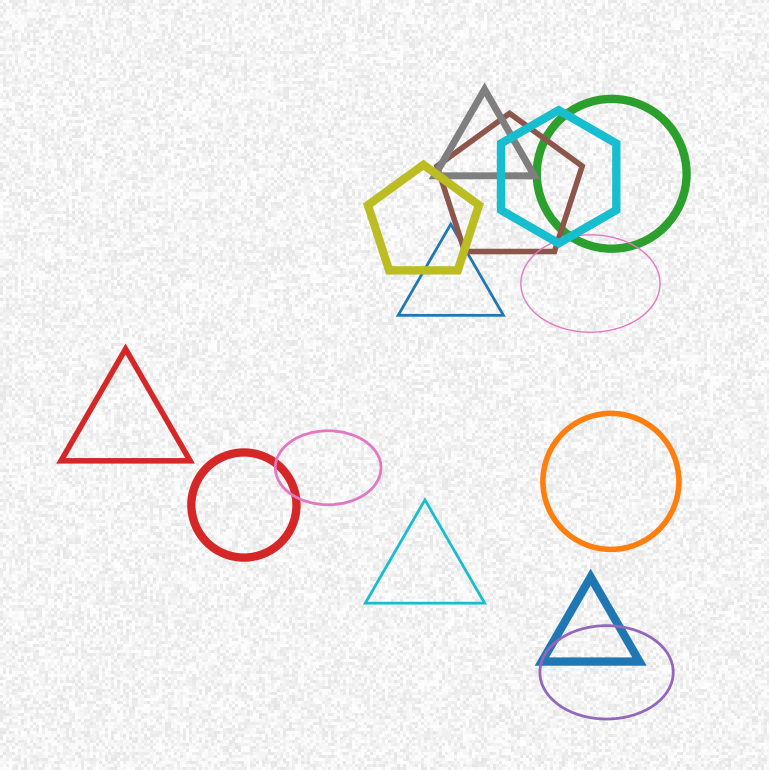[{"shape": "triangle", "thickness": 3, "radius": 0.37, "center": [0.767, 0.177]}, {"shape": "triangle", "thickness": 1, "radius": 0.39, "center": [0.585, 0.63]}, {"shape": "circle", "thickness": 2, "radius": 0.44, "center": [0.793, 0.375]}, {"shape": "circle", "thickness": 3, "radius": 0.49, "center": [0.794, 0.774]}, {"shape": "circle", "thickness": 3, "radius": 0.34, "center": [0.317, 0.344]}, {"shape": "triangle", "thickness": 2, "radius": 0.48, "center": [0.163, 0.45]}, {"shape": "oval", "thickness": 1, "radius": 0.43, "center": [0.788, 0.127]}, {"shape": "pentagon", "thickness": 2, "radius": 0.5, "center": [0.662, 0.754]}, {"shape": "oval", "thickness": 0.5, "radius": 0.45, "center": [0.767, 0.632]}, {"shape": "oval", "thickness": 1, "radius": 0.34, "center": [0.426, 0.393]}, {"shape": "triangle", "thickness": 2.5, "radius": 0.37, "center": [0.629, 0.809]}, {"shape": "pentagon", "thickness": 3, "radius": 0.38, "center": [0.55, 0.71]}, {"shape": "hexagon", "thickness": 3, "radius": 0.43, "center": [0.726, 0.77]}, {"shape": "triangle", "thickness": 1, "radius": 0.45, "center": [0.552, 0.261]}]